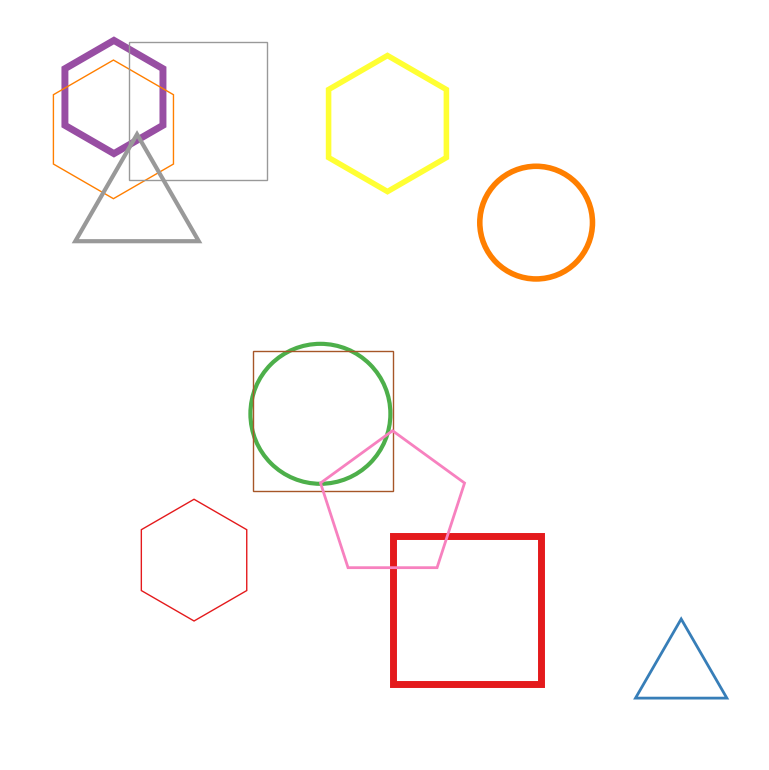[{"shape": "hexagon", "thickness": 0.5, "radius": 0.4, "center": [0.252, 0.273]}, {"shape": "square", "thickness": 2.5, "radius": 0.48, "center": [0.606, 0.208]}, {"shape": "triangle", "thickness": 1, "radius": 0.34, "center": [0.885, 0.128]}, {"shape": "circle", "thickness": 1.5, "radius": 0.45, "center": [0.416, 0.463]}, {"shape": "hexagon", "thickness": 2.5, "radius": 0.37, "center": [0.148, 0.874]}, {"shape": "hexagon", "thickness": 0.5, "radius": 0.45, "center": [0.147, 0.832]}, {"shape": "circle", "thickness": 2, "radius": 0.37, "center": [0.696, 0.711]}, {"shape": "hexagon", "thickness": 2, "radius": 0.44, "center": [0.503, 0.84]}, {"shape": "square", "thickness": 0.5, "radius": 0.45, "center": [0.419, 0.454]}, {"shape": "pentagon", "thickness": 1, "radius": 0.49, "center": [0.51, 0.342]}, {"shape": "square", "thickness": 0.5, "radius": 0.45, "center": [0.257, 0.856]}, {"shape": "triangle", "thickness": 1.5, "radius": 0.46, "center": [0.178, 0.733]}]